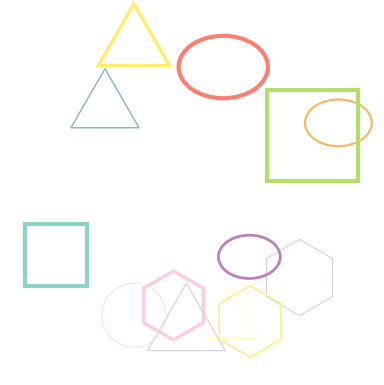[{"shape": "square", "thickness": 3, "radius": 0.4, "center": [0.145, 0.337]}, {"shape": "triangle", "thickness": 0.5, "radius": 0.43, "center": [0.597, 0.164]}, {"shape": "hexagon", "thickness": 0.5, "radius": 0.5, "center": [0.778, 0.279]}, {"shape": "oval", "thickness": 3, "radius": 0.58, "center": [0.58, 0.826]}, {"shape": "triangle", "thickness": 1, "radius": 0.51, "center": [0.273, 0.719]}, {"shape": "oval", "thickness": 1.5, "radius": 0.43, "center": [0.879, 0.681]}, {"shape": "square", "thickness": 3, "radius": 0.59, "center": [0.812, 0.647]}, {"shape": "hexagon", "thickness": 2.5, "radius": 0.45, "center": [0.45, 0.206]}, {"shape": "triangle", "thickness": 1, "radius": 0.58, "center": [0.484, 0.148]}, {"shape": "oval", "thickness": 2, "radius": 0.4, "center": [0.648, 0.333]}, {"shape": "circle", "thickness": 0.5, "radius": 0.42, "center": [0.348, 0.181]}, {"shape": "triangle", "thickness": 2.5, "radius": 0.53, "center": [0.348, 0.883]}, {"shape": "hexagon", "thickness": 1, "radius": 0.46, "center": [0.65, 0.165]}]